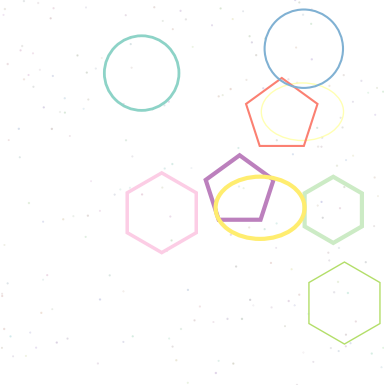[{"shape": "circle", "thickness": 2, "radius": 0.48, "center": [0.368, 0.81]}, {"shape": "oval", "thickness": 1, "radius": 0.53, "center": [0.786, 0.71]}, {"shape": "pentagon", "thickness": 1.5, "radius": 0.49, "center": [0.732, 0.7]}, {"shape": "circle", "thickness": 1.5, "radius": 0.51, "center": [0.789, 0.873]}, {"shape": "hexagon", "thickness": 1, "radius": 0.53, "center": [0.895, 0.213]}, {"shape": "hexagon", "thickness": 2.5, "radius": 0.52, "center": [0.42, 0.447]}, {"shape": "pentagon", "thickness": 3, "radius": 0.46, "center": [0.622, 0.504]}, {"shape": "hexagon", "thickness": 3, "radius": 0.43, "center": [0.866, 0.455]}, {"shape": "oval", "thickness": 3, "radius": 0.58, "center": [0.676, 0.46]}]